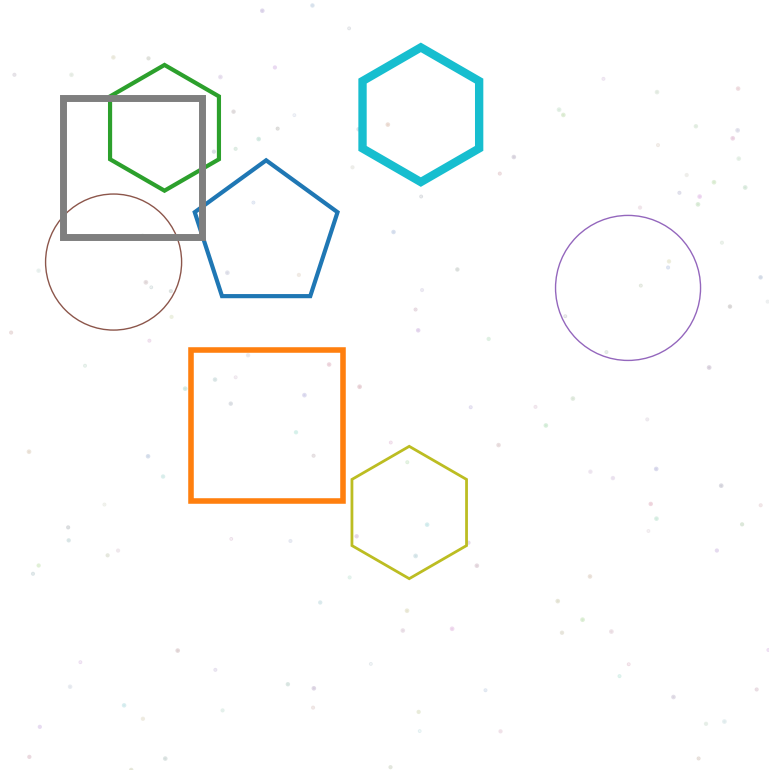[{"shape": "pentagon", "thickness": 1.5, "radius": 0.49, "center": [0.346, 0.694]}, {"shape": "square", "thickness": 2, "radius": 0.49, "center": [0.347, 0.447]}, {"shape": "hexagon", "thickness": 1.5, "radius": 0.41, "center": [0.214, 0.834]}, {"shape": "circle", "thickness": 0.5, "radius": 0.47, "center": [0.816, 0.626]}, {"shape": "circle", "thickness": 0.5, "radius": 0.44, "center": [0.148, 0.66]}, {"shape": "square", "thickness": 2.5, "radius": 0.45, "center": [0.172, 0.782]}, {"shape": "hexagon", "thickness": 1, "radius": 0.43, "center": [0.531, 0.334]}, {"shape": "hexagon", "thickness": 3, "radius": 0.44, "center": [0.547, 0.851]}]